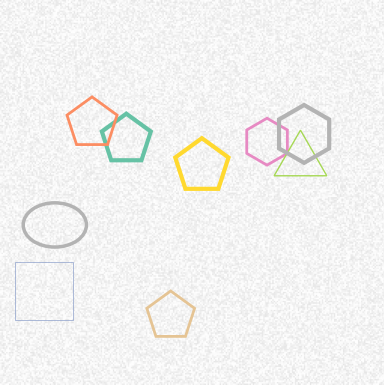[{"shape": "pentagon", "thickness": 3, "radius": 0.33, "center": [0.328, 0.638]}, {"shape": "pentagon", "thickness": 2, "radius": 0.34, "center": [0.239, 0.68]}, {"shape": "square", "thickness": 0.5, "radius": 0.38, "center": [0.114, 0.243]}, {"shape": "hexagon", "thickness": 2, "radius": 0.3, "center": [0.694, 0.632]}, {"shape": "triangle", "thickness": 1, "radius": 0.39, "center": [0.78, 0.583]}, {"shape": "pentagon", "thickness": 3, "radius": 0.36, "center": [0.524, 0.568]}, {"shape": "pentagon", "thickness": 2, "radius": 0.33, "center": [0.443, 0.179]}, {"shape": "hexagon", "thickness": 3, "radius": 0.38, "center": [0.79, 0.652]}, {"shape": "oval", "thickness": 2.5, "radius": 0.41, "center": [0.142, 0.416]}]